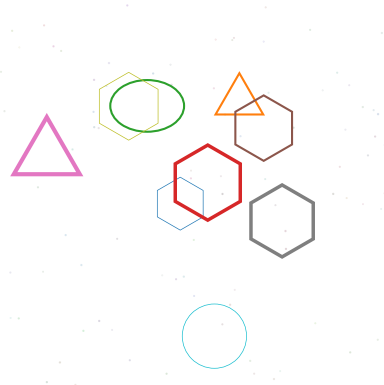[{"shape": "hexagon", "thickness": 0.5, "radius": 0.34, "center": [0.468, 0.471]}, {"shape": "triangle", "thickness": 1.5, "radius": 0.36, "center": [0.622, 0.738]}, {"shape": "oval", "thickness": 1.5, "radius": 0.48, "center": [0.382, 0.725]}, {"shape": "hexagon", "thickness": 2.5, "radius": 0.49, "center": [0.54, 0.526]}, {"shape": "hexagon", "thickness": 1.5, "radius": 0.43, "center": [0.685, 0.667]}, {"shape": "triangle", "thickness": 3, "radius": 0.49, "center": [0.122, 0.597]}, {"shape": "hexagon", "thickness": 2.5, "radius": 0.47, "center": [0.733, 0.426]}, {"shape": "hexagon", "thickness": 0.5, "radius": 0.44, "center": [0.334, 0.724]}, {"shape": "circle", "thickness": 0.5, "radius": 0.42, "center": [0.557, 0.127]}]